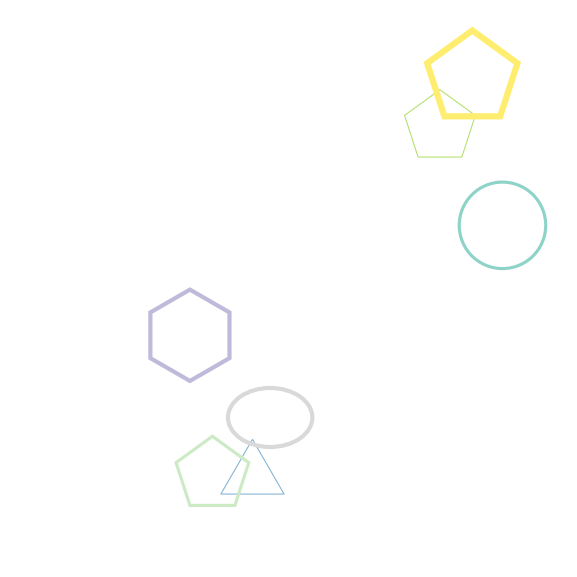[{"shape": "circle", "thickness": 1.5, "radius": 0.37, "center": [0.87, 0.609]}, {"shape": "hexagon", "thickness": 2, "radius": 0.4, "center": [0.329, 0.419]}, {"shape": "triangle", "thickness": 0.5, "radius": 0.32, "center": [0.437, 0.175]}, {"shape": "pentagon", "thickness": 0.5, "radius": 0.32, "center": [0.762, 0.779]}, {"shape": "oval", "thickness": 2, "radius": 0.37, "center": [0.468, 0.276]}, {"shape": "pentagon", "thickness": 1.5, "radius": 0.33, "center": [0.368, 0.178]}, {"shape": "pentagon", "thickness": 3, "radius": 0.41, "center": [0.818, 0.864]}]